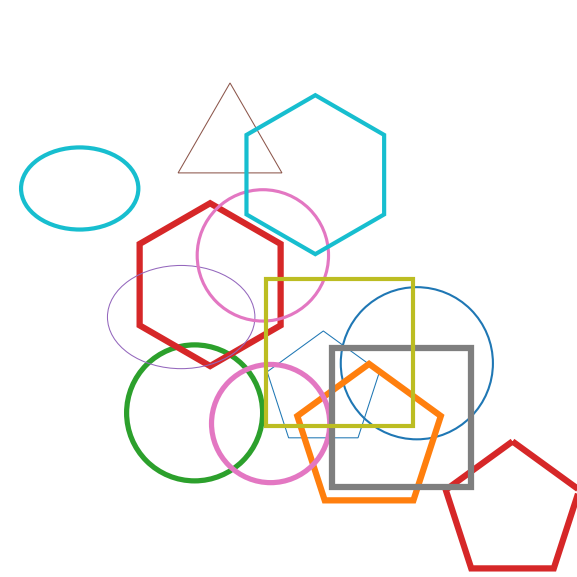[{"shape": "pentagon", "thickness": 0.5, "radius": 0.51, "center": [0.56, 0.324]}, {"shape": "circle", "thickness": 1, "radius": 0.66, "center": [0.722, 0.37]}, {"shape": "pentagon", "thickness": 3, "radius": 0.65, "center": [0.639, 0.238]}, {"shape": "circle", "thickness": 2.5, "radius": 0.59, "center": [0.337, 0.284]}, {"shape": "hexagon", "thickness": 3, "radius": 0.7, "center": [0.364, 0.506]}, {"shape": "pentagon", "thickness": 3, "radius": 0.61, "center": [0.887, 0.113]}, {"shape": "oval", "thickness": 0.5, "radius": 0.64, "center": [0.314, 0.45]}, {"shape": "triangle", "thickness": 0.5, "radius": 0.52, "center": [0.398, 0.752]}, {"shape": "circle", "thickness": 1.5, "radius": 0.57, "center": [0.455, 0.557]}, {"shape": "circle", "thickness": 2.5, "radius": 0.51, "center": [0.469, 0.266]}, {"shape": "square", "thickness": 3, "radius": 0.6, "center": [0.696, 0.277]}, {"shape": "square", "thickness": 2, "radius": 0.64, "center": [0.588, 0.388]}, {"shape": "oval", "thickness": 2, "radius": 0.51, "center": [0.138, 0.673]}, {"shape": "hexagon", "thickness": 2, "radius": 0.69, "center": [0.546, 0.697]}]